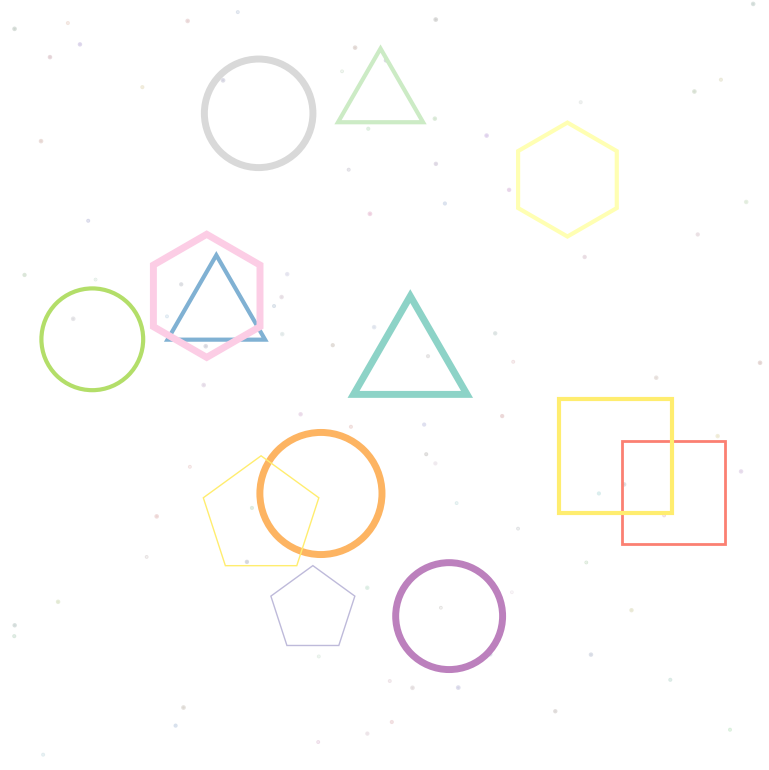[{"shape": "triangle", "thickness": 2.5, "radius": 0.43, "center": [0.533, 0.53]}, {"shape": "hexagon", "thickness": 1.5, "radius": 0.37, "center": [0.737, 0.767]}, {"shape": "pentagon", "thickness": 0.5, "radius": 0.29, "center": [0.406, 0.208]}, {"shape": "square", "thickness": 1, "radius": 0.34, "center": [0.874, 0.36]}, {"shape": "triangle", "thickness": 1.5, "radius": 0.37, "center": [0.281, 0.595]}, {"shape": "circle", "thickness": 2.5, "radius": 0.4, "center": [0.417, 0.359]}, {"shape": "circle", "thickness": 1.5, "radius": 0.33, "center": [0.12, 0.559]}, {"shape": "hexagon", "thickness": 2.5, "radius": 0.4, "center": [0.268, 0.616]}, {"shape": "circle", "thickness": 2.5, "radius": 0.35, "center": [0.336, 0.853]}, {"shape": "circle", "thickness": 2.5, "radius": 0.35, "center": [0.583, 0.2]}, {"shape": "triangle", "thickness": 1.5, "radius": 0.32, "center": [0.494, 0.873]}, {"shape": "square", "thickness": 1.5, "radius": 0.37, "center": [0.799, 0.408]}, {"shape": "pentagon", "thickness": 0.5, "radius": 0.39, "center": [0.339, 0.329]}]